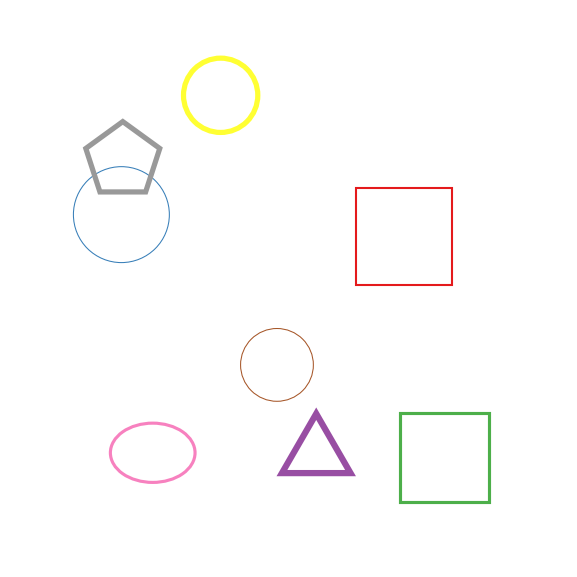[{"shape": "square", "thickness": 1, "radius": 0.42, "center": [0.699, 0.59]}, {"shape": "circle", "thickness": 0.5, "radius": 0.42, "center": [0.21, 0.627]}, {"shape": "square", "thickness": 1.5, "radius": 0.38, "center": [0.77, 0.207]}, {"shape": "triangle", "thickness": 3, "radius": 0.34, "center": [0.548, 0.214]}, {"shape": "circle", "thickness": 2.5, "radius": 0.32, "center": [0.382, 0.834]}, {"shape": "circle", "thickness": 0.5, "radius": 0.32, "center": [0.48, 0.367]}, {"shape": "oval", "thickness": 1.5, "radius": 0.37, "center": [0.264, 0.215]}, {"shape": "pentagon", "thickness": 2.5, "radius": 0.34, "center": [0.213, 0.721]}]